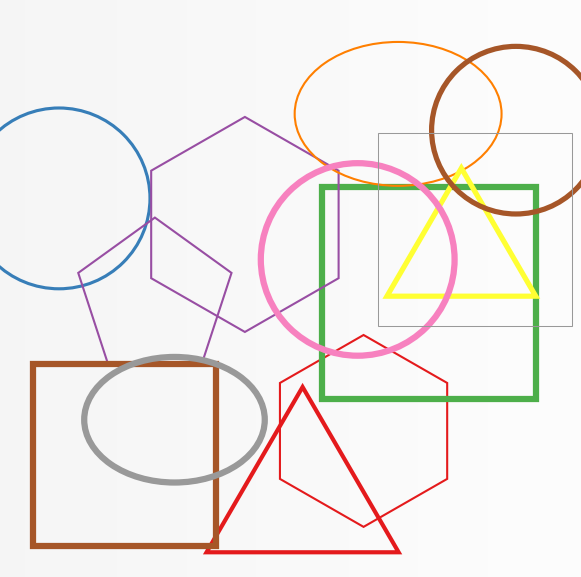[{"shape": "triangle", "thickness": 2, "radius": 0.95, "center": [0.521, 0.138]}, {"shape": "hexagon", "thickness": 1, "radius": 0.83, "center": [0.625, 0.253]}, {"shape": "circle", "thickness": 1.5, "radius": 0.78, "center": [0.101, 0.656]}, {"shape": "square", "thickness": 3, "radius": 0.92, "center": [0.739, 0.492]}, {"shape": "hexagon", "thickness": 1, "radius": 0.93, "center": [0.421, 0.61]}, {"shape": "pentagon", "thickness": 1, "radius": 0.69, "center": [0.266, 0.484]}, {"shape": "oval", "thickness": 1, "radius": 0.89, "center": [0.685, 0.802]}, {"shape": "triangle", "thickness": 2.5, "radius": 0.74, "center": [0.794, 0.56]}, {"shape": "circle", "thickness": 2.5, "radius": 0.73, "center": [0.888, 0.774]}, {"shape": "square", "thickness": 3, "radius": 0.78, "center": [0.214, 0.211]}, {"shape": "circle", "thickness": 3, "radius": 0.83, "center": [0.615, 0.55]}, {"shape": "square", "thickness": 0.5, "radius": 0.84, "center": [0.817, 0.602]}, {"shape": "oval", "thickness": 3, "radius": 0.78, "center": [0.3, 0.272]}]